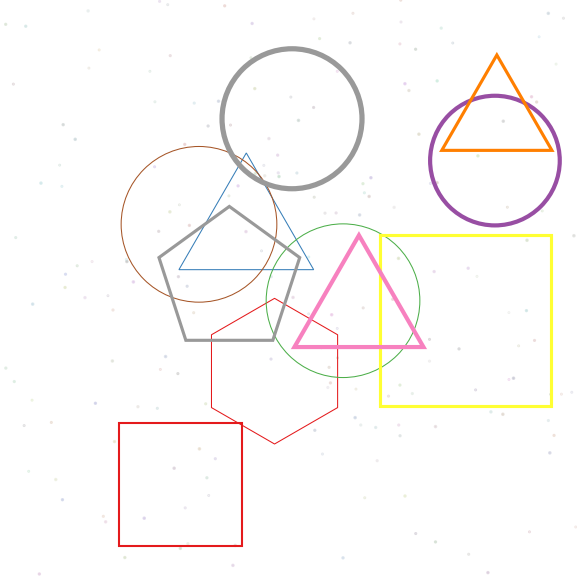[{"shape": "hexagon", "thickness": 0.5, "radius": 0.63, "center": [0.475, 0.356]}, {"shape": "square", "thickness": 1, "radius": 0.53, "center": [0.312, 0.161]}, {"shape": "triangle", "thickness": 0.5, "radius": 0.67, "center": [0.426, 0.6]}, {"shape": "circle", "thickness": 0.5, "radius": 0.67, "center": [0.594, 0.478]}, {"shape": "circle", "thickness": 2, "radius": 0.56, "center": [0.857, 0.721]}, {"shape": "triangle", "thickness": 1.5, "radius": 0.55, "center": [0.86, 0.794]}, {"shape": "square", "thickness": 1.5, "radius": 0.74, "center": [0.806, 0.444]}, {"shape": "circle", "thickness": 0.5, "radius": 0.67, "center": [0.345, 0.611]}, {"shape": "triangle", "thickness": 2, "radius": 0.64, "center": [0.622, 0.463]}, {"shape": "circle", "thickness": 2.5, "radius": 0.61, "center": [0.506, 0.793]}, {"shape": "pentagon", "thickness": 1.5, "radius": 0.64, "center": [0.397, 0.514]}]